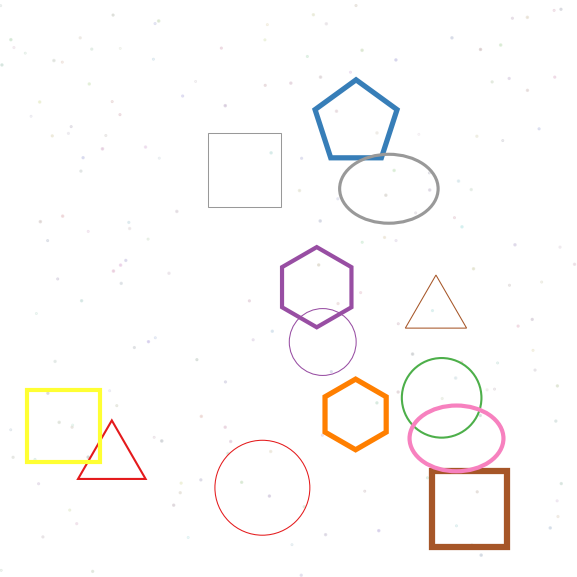[{"shape": "triangle", "thickness": 1, "radius": 0.34, "center": [0.194, 0.204]}, {"shape": "circle", "thickness": 0.5, "radius": 0.41, "center": [0.454, 0.155]}, {"shape": "pentagon", "thickness": 2.5, "radius": 0.37, "center": [0.617, 0.786]}, {"shape": "circle", "thickness": 1, "radius": 0.34, "center": [0.765, 0.31]}, {"shape": "circle", "thickness": 0.5, "radius": 0.29, "center": [0.559, 0.407]}, {"shape": "hexagon", "thickness": 2, "radius": 0.35, "center": [0.548, 0.502]}, {"shape": "hexagon", "thickness": 2.5, "radius": 0.31, "center": [0.616, 0.281]}, {"shape": "square", "thickness": 2, "radius": 0.31, "center": [0.11, 0.261]}, {"shape": "triangle", "thickness": 0.5, "radius": 0.31, "center": [0.755, 0.462]}, {"shape": "square", "thickness": 3, "radius": 0.33, "center": [0.813, 0.118]}, {"shape": "oval", "thickness": 2, "radius": 0.41, "center": [0.79, 0.24]}, {"shape": "oval", "thickness": 1.5, "radius": 0.43, "center": [0.673, 0.672]}, {"shape": "square", "thickness": 0.5, "radius": 0.32, "center": [0.423, 0.705]}]